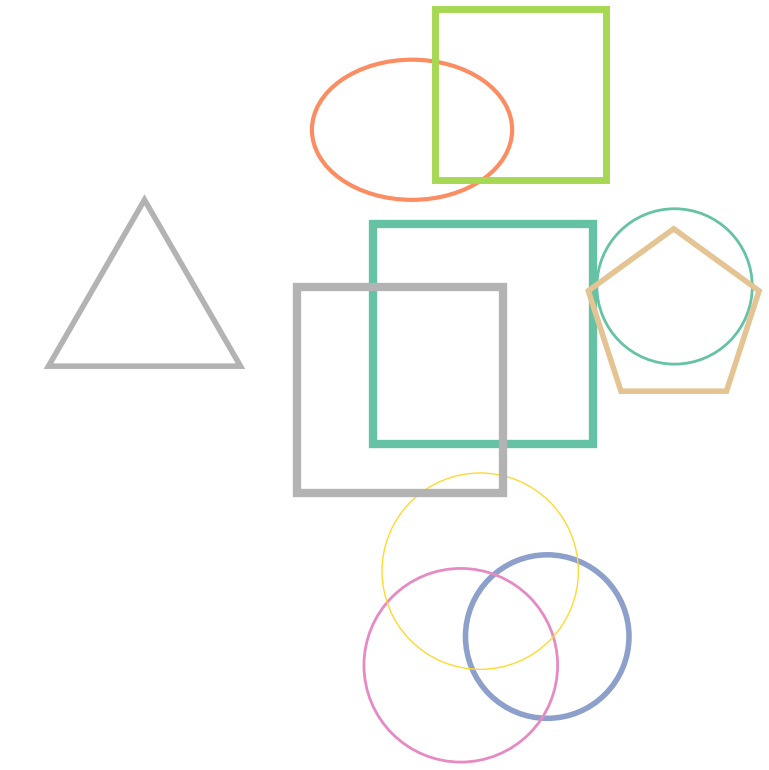[{"shape": "square", "thickness": 3, "radius": 0.71, "center": [0.627, 0.566]}, {"shape": "circle", "thickness": 1, "radius": 0.5, "center": [0.876, 0.628]}, {"shape": "oval", "thickness": 1.5, "radius": 0.65, "center": [0.535, 0.831]}, {"shape": "circle", "thickness": 2, "radius": 0.53, "center": [0.711, 0.173]}, {"shape": "circle", "thickness": 1, "radius": 0.63, "center": [0.598, 0.136]}, {"shape": "square", "thickness": 2.5, "radius": 0.55, "center": [0.676, 0.877]}, {"shape": "circle", "thickness": 0.5, "radius": 0.64, "center": [0.624, 0.258]}, {"shape": "pentagon", "thickness": 2, "radius": 0.58, "center": [0.875, 0.586]}, {"shape": "triangle", "thickness": 2, "radius": 0.72, "center": [0.188, 0.596]}, {"shape": "square", "thickness": 3, "radius": 0.67, "center": [0.52, 0.493]}]